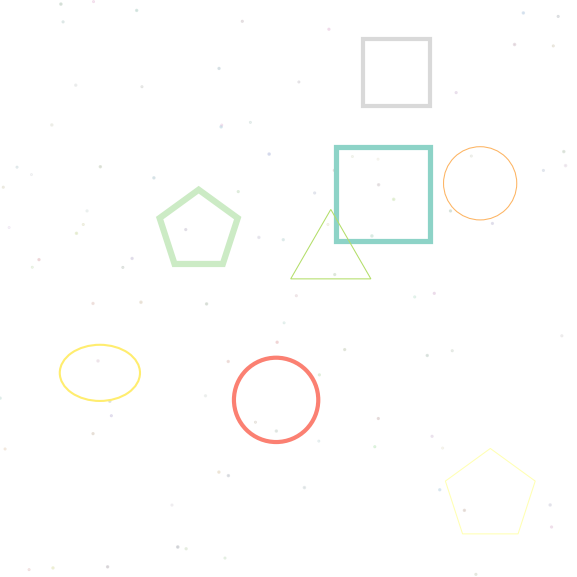[{"shape": "square", "thickness": 2.5, "radius": 0.41, "center": [0.663, 0.663]}, {"shape": "pentagon", "thickness": 0.5, "radius": 0.41, "center": [0.849, 0.141]}, {"shape": "circle", "thickness": 2, "radius": 0.37, "center": [0.478, 0.307]}, {"shape": "circle", "thickness": 0.5, "radius": 0.32, "center": [0.831, 0.682]}, {"shape": "triangle", "thickness": 0.5, "radius": 0.4, "center": [0.573, 0.556]}, {"shape": "square", "thickness": 2, "radius": 0.29, "center": [0.687, 0.874]}, {"shape": "pentagon", "thickness": 3, "radius": 0.36, "center": [0.344, 0.6]}, {"shape": "oval", "thickness": 1, "radius": 0.35, "center": [0.173, 0.353]}]